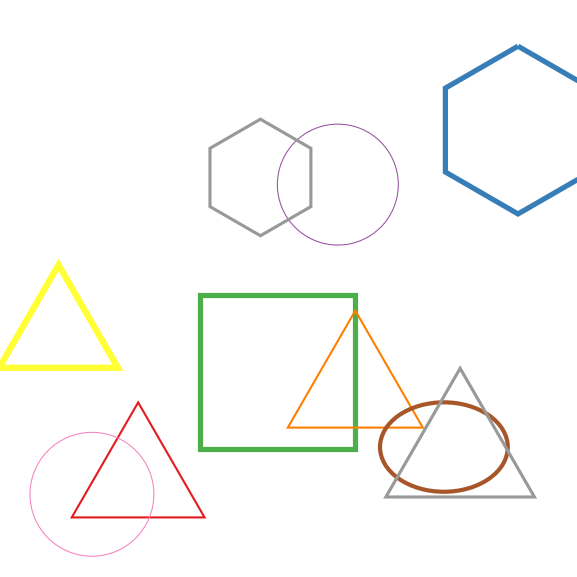[{"shape": "triangle", "thickness": 1, "radius": 0.66, "center": [0.239, 0.17]}, {"shape": "hexagon", "thickness": 2.5, "radius": 0.73, "center": [0.897, 0.774]}, {"shape": "square", "thickness": 2.5, "radius": 0.67, "center": [0.48, 0.355]}, {"shape": "circle", "thickness": 0.5, "radius": 0.52, "center": [0.585, 0.679]}, {"shape": "triangle", "thickness": 1, "radius": 0.68, "center": [0.615, 0.326]}, {"shape": "triangle", "thickness": 3, "radius": 0.59, "center": [0.101, 0.422]}, {"shape": "oval", "thickness": 2, "radius": 0.55, "center": [0.769, 0.225]}, {"shape": "circle", "thickness": 0.5, "radius": 0.54, "center": [0.159, 0.143]}, {"shape": "triangle", "thickness": 1.5, "radius": 0.74, "center": [0.797, 0.213]}, {"shape": "hexagon", "thickness": 1.5, "radius": 0.5, "center": [0.451, 0.692]}]